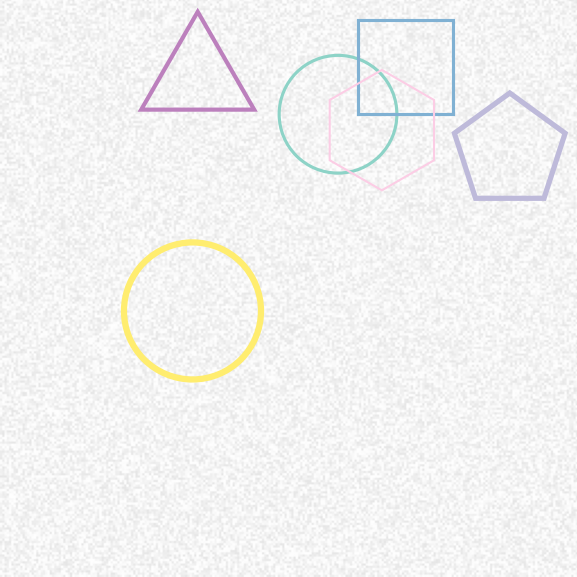[{"shape": "circle", "thickness": 1.5, "radius": 0.51, "center": [0.585, 0.801]}, {"shape": "pentagon", "thickness": 2.5, "radius": 0.5, "center": [0.883, 0.737]}, {"shape": "square", "thickness": 1.5, "radius": 0.41, "center": [0.702, 0.883]}, {"shape": "hexagon", "thickness": 1, "radius": 0.52, "center": [0.661, 0.774]}, {"shape": "triangle", "thickness": 2, "radius": 0.56, "center": [0.342, 0.866]}, {"shape": "circle", "thickness": 3, "radius": 0.59, "center": [0.333, 0.461]}]